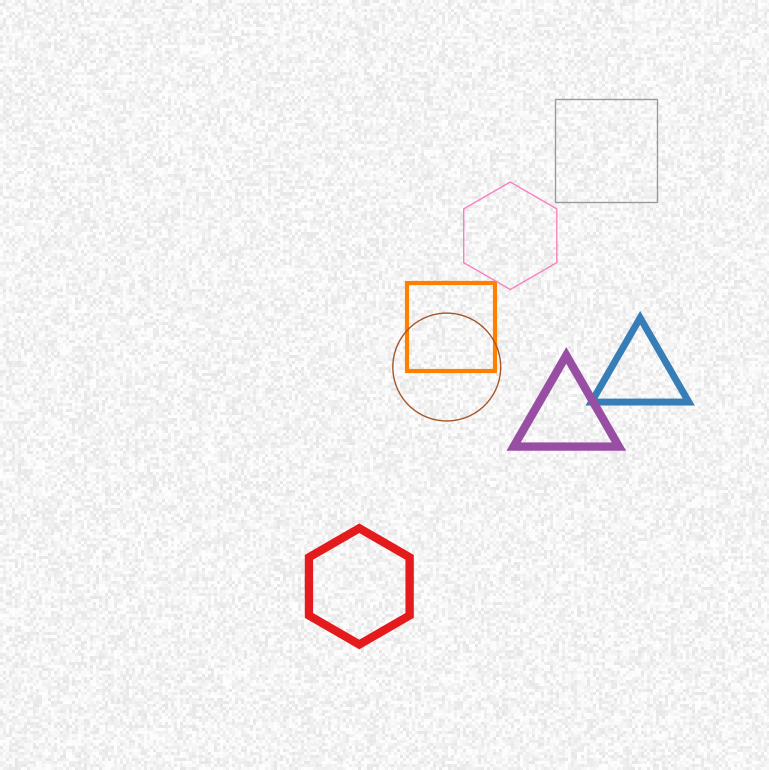[{"shape": "hexagon", "thickness": 3, "radius": 0.38, "center": [0.467, 0.238]}, {"shape": "triangle", "thickness": 2.5, "radius": 0.36, "center": [0.831, 0.514]}, {"shape": "triangle", "thickness": 3, "radius": 0.39, "center": [0.735, 0.459]}, {"shape": "square", "thickness": 1.5, "radius": 0.29, "center": [0.586, 0.575]}, {"shape": "circle", "thickness": 0.5, "radius": 0.35, "center": [0.58, 0.523]}, {"shape": "hexagon", "thickness": 0.5, "radius": 0.35, "center": [0.663, 0.694]}, {"shape": "square", "thickness": 0.5, "radius": 0.33, "center": [0.787, 0.804]}]